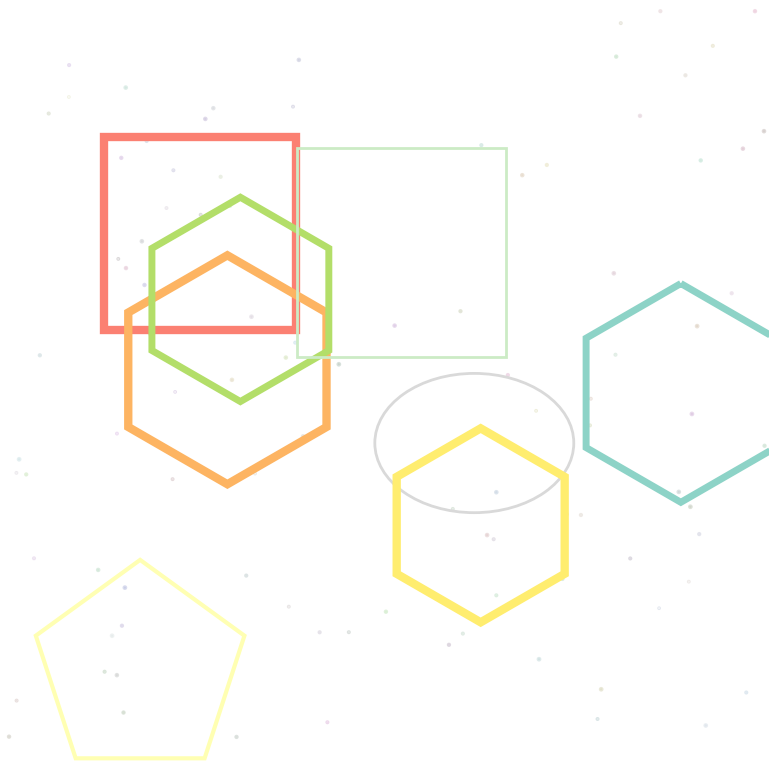[{"shape": "hexagon", "thickness": 2.5, "radius": 0.71, "center": [0.884, 0.49]}, {"shape": "pentagon", "thickness": 1.5, "radius": 0.71, "center": [0.182, 0.13]}, {"shape": "square", "thickness": 3, "radius": 0.62, "center": [0.259, 0.697]}, {"shape": "hexagon", "thickness": 3, "radius": 0.74, "center": [0.295, 0.52]}, {"shape": "hexagon", "thickness": 2.5, "radius": 0.66, "center": [0.312, 0.611]}, {"shape": "oval", "thickness": 1, "radius": 0.65, "center": [0.616, 0.425]}, {"shape": "square", "thickness": 1, "radius": 0.68, "center": [0.522, 0.672]}, {"shape": "hexagon", "thickness": 3, "radius": 0.63, "center": [0.624, 0.318]}]